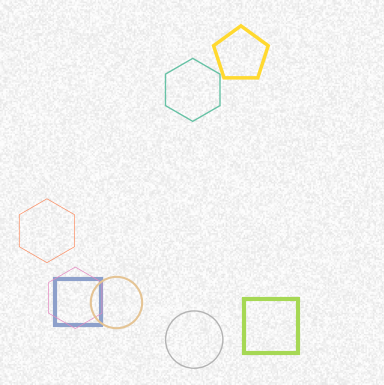[{"shape": "hexagon", "thickness": 1, "radius": 0.41, "center": [0.501, 0.767]}, {"shape": "hexagon", "thickness": 0.5, "radius": 0.41, "center": [0.122, 0.401]}, {"shape": "square", "thickness": 3, "radius": 0.3, "center": [0.202, 0.215]}, {"shape": "hexagon", "thickness": 0.5, "radius": 0.4, "center": [0.196, 0.226]}, {"shape": "square", "thickness": 3, "radius": 0.35, "center": [0.704, 0.152]}, {"shape": "pentagon", "thickness": 2.5, "radius": 0.37, "center": [0.626, 0.858]}, {"shape": "circle", "thickness": 1.5, "radius": 0.33, "center": [0.303, 0.214]}, {"shape": "circle", "thickness": 1, "radius": 0.37, "center": [0.504, 0.118]}]